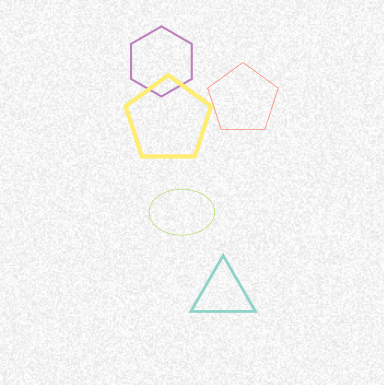[{"shape": "triangle", "thickness": 2, "radius": 0.48, "center": [0.58, 0.24]}, {"shape": "pentagon", "thickness": 0.5, "radius": 0.48, "center": [0.631, 0.741]}, {"shape": "oval", "thickness": 0.5, "radius": 0.43, "center": [0.472, 0.449]}, {"shape": "hexagon", "thickness": 1.5, "radius": 0.46, "center": [0.419, 0.84]}, {"shape": "pentagon", "thickness": 3, "radius": 0.58, "center": [0.437, 0.688]}]